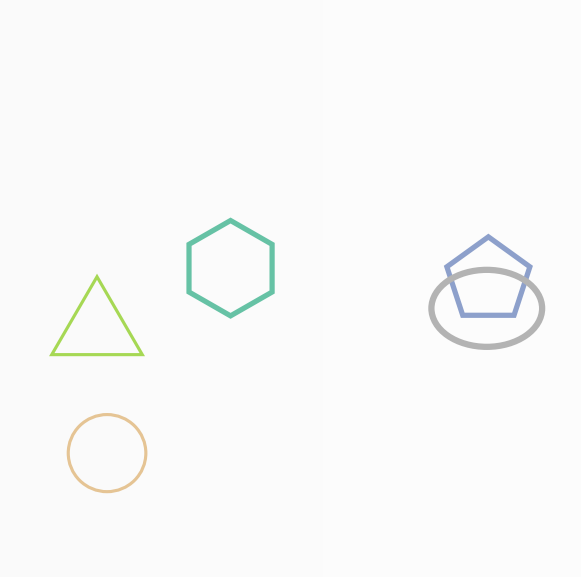[{"shape": "hexagon", "thickness": 2.5, "radius": 0.41, "center": [0.397, 0.535]}, {"shape": "pentagon", "thickness": 2.5, "radius": 0.38, "center": [0.84, 0.514]}, {"shape": "triangle", "thickness": 1.5, "radius": 0.45, "center": [0.167, 0.43]}, {"shape": "circle", "thickness": 1.5, "radius": 0.33, "center": [0.184, 0.215]}, {"shape": "oval", "thickness": 3, "radius": 0.48, "center": [0.837, 0.465]}]